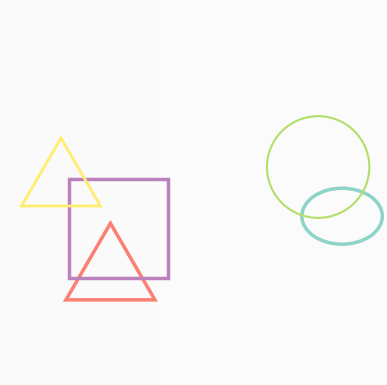[{"shape": "oval", "thickness": 2.5, "radius": 0.52, "center": [0.883, 0.438]}, {"shape": "triangle", "thickness": 2.5, "radius": 0.66, "center": [0.285, 0.287]}, {"shape": "circle", "thickness": 1.5, "radius": 0.66, "center": [0.821, 0.566]}, {"shape": "square", "thickness": 2.5, "radius": 0.64, "center": [0.305, 0.407]}, {"shape": "triangle", "thickness": 2, "radius": 0.59, "center": [0.157, 0.524]}]